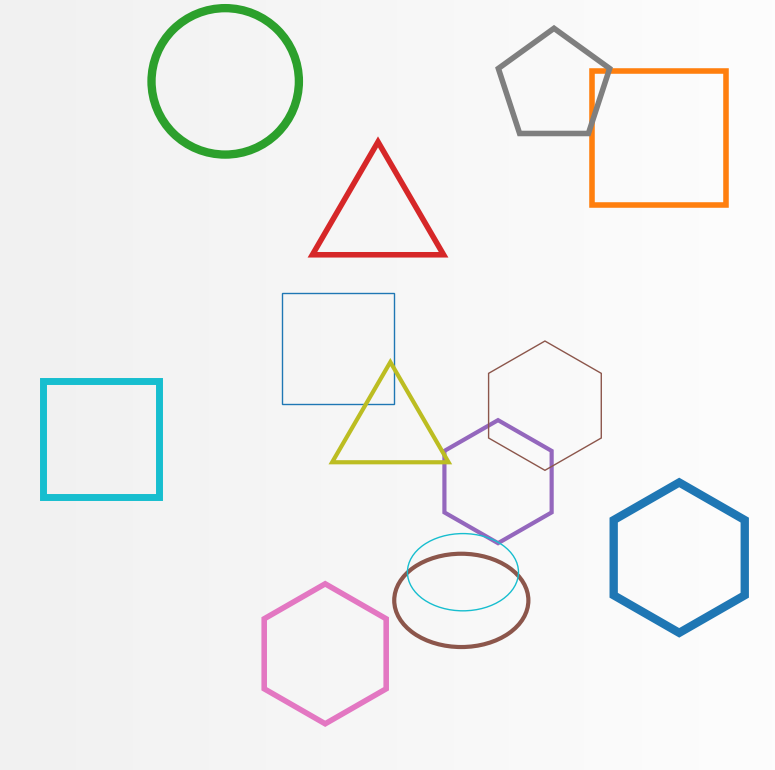[{"shape": "square", "thickness": 0.5, "radius": 0.36, "center": [0.436, 0.547]}, {"shape": "hexagon", "thickness": 3, "radius": 0.49, "center": [0.876, 0.276]}, {"shape": "square", "thickness": 2, "radius": 0.43, "center": [0.851, 0.821]}, {"shape": "circle", "thickness": 3, "radius": 0.48, "center": [0.291, 0.894]}, {"shape": "triangle", "thickness": 2, "radius": 0.49, "center": [0.488, 0.718]}, {"shape": "hexagon", "thickness": 1.5, "radius": 0.4, "center": [0.643, 0.374]}, {"shape": "hexagon", "thickness": 0.5, "radius": 0.42, "center": [0.703, 0.473]}, {"shape": "oval", "thickness": 1.5, "radius": 0.43, "center": [0.595, 0.22]}, {"shape": "hexagon", "thickness": 2, "radius": 0.45, "center": [0.42, 0.151]}, {"shape": "pentagon", "thickness": 2, "radius": 0.38, "center": [0.715, 0.888]}, {"shape": "triangle", "thickness": 1.5, "radius": 0.43, "center": [0.504, 0.443]}, {"shape": "square", "thickness": 2.5, "radius": 0.37, "center": [0.131, 0.43]}, {"shape": "oval", "thickness": 0.5, "radius": 0.36, "center": [0.597, 0.257]}]